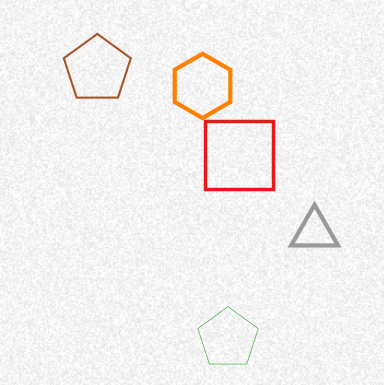[{"shape": "square", "thickness": 2.5, "radius": 0.44, "center": [0.622, 0.597]}, {"shape": "pentagon", "thickness": 0.5, "radius": 0.41, "center": [0.592, 0.121]}, {"shape": "hexagon", "thickness": 3, "radius": 0.42, "center": [0.526, 0.777]}, {"shape": "pentagon", "thickness": 1.5, "radius": 0.46, "center": [0.253, 0.82]}, {"shape": "triangle", "thickness": 3, "radius": 0.35, "center": [0.817, 0.398]}]